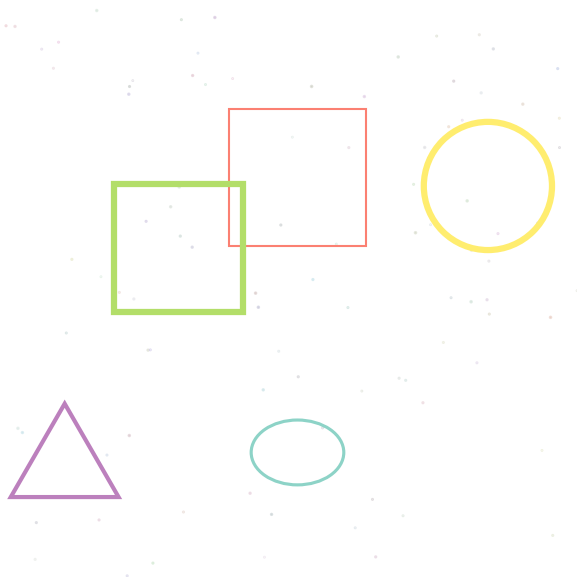[{"shape": "oval", "thickness": 1.5, "radius": 0.4, "center": [0.515, 0.216]}, {"shape": "square", "thickness": 1, "radius": 0.59, "center": [0.516, 0.692]}, {"shape": "square", "thickness": 3, "radius": 0.56, "center": [0.309, 0.57]}, {"shape": "triangle", "thickness": 2, "radius": 0.54, "center": [0.112, 0.192]}, {"shape": "circle", "thickness": 3, "radius": 0.55, "center": [0.845, 0.677]}]